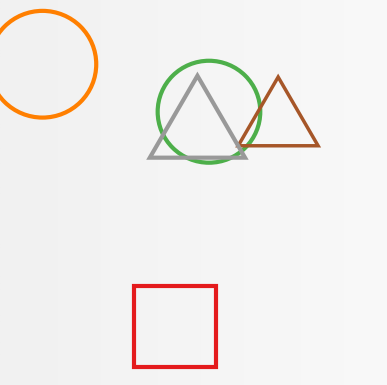[{"shape": "square", "thickness": 3, "radius": 0.52, "center": [0.451, 0.152]}, {"shape": "circle", "thickness": 3, "radius": 0.66, "center": [0.539, 0.71]}, {"shape": "circle", "thickness": 3, "radius": 0.69, "center": [0.11, 0.833]}, {"shape": "triangle", "thickness": 2.5, "radius": 0.6, "center": [0.718, 0.681]}, {"shape": "triangle", "thickness": 3, "radius": 0.71, "center": [0.509, 0.661]}]